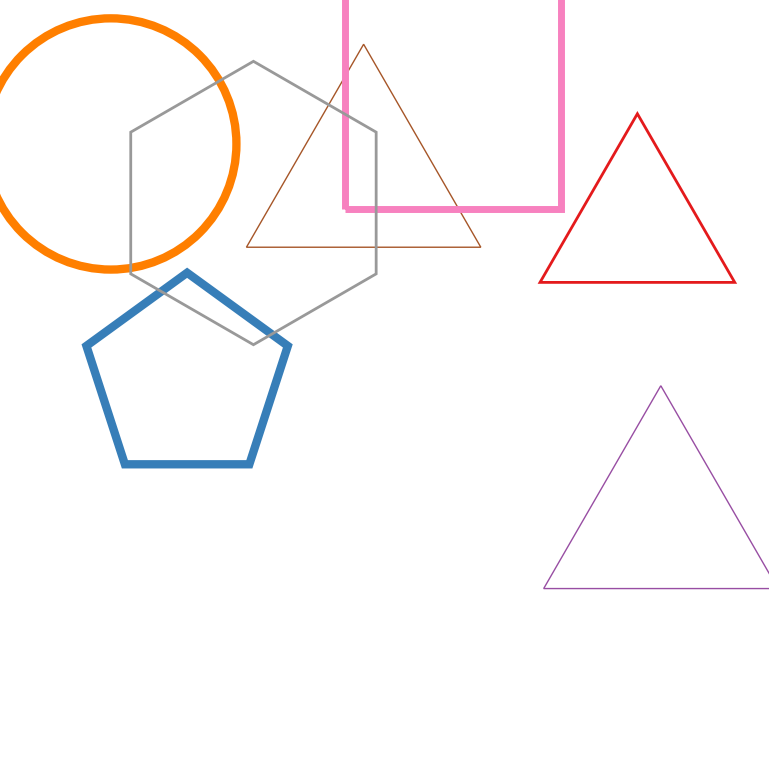[{"shape": "triangle", "thickness": 1, "radius": 0.73, "center": [0.828, 0.706]}, {"shape": "pentagon", "thickness": 3, "radius": 0.69, "center": [0.243, 0.508]}, {"shape": "triangle", "thickness": 0.5, "radius": 0.88, "center": [0.858, 0.323]}, {"shape": "circle", "thickness": 3, "radius": 0.82, "center": [0.144, 0.813]}, {"shape": "triangle", "thickness": 0.5, "radius": 0.88, "center": [0.472, 0.767]}, {"shape": "square", "thickness": 2.5, "radius": 0.7, "center": [0.588, 0.869]}, {"shape": "hexagon", "thickness": 1, "radius": 0.92, "center": [0.329, 0.736]}]